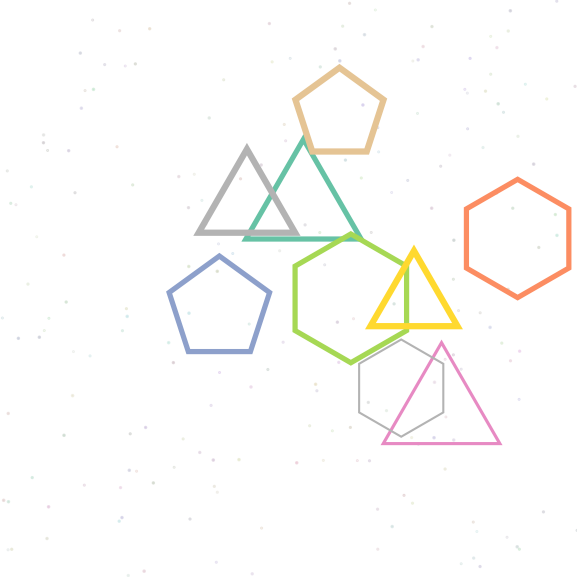[{"shape": "triangle", "thickness": 2.5, "radius": 0.58, "center": [0.526, 0.643]}, {"shape": "hexagon", "thickness": 2.5, "radius": 0.51, "center": [0.896, 0.586]}, {"shape": "pentagon", "thickness": 2.5, "radius": 0.46, "center": [0.38, 0.464]}, {"shape": "triangle", "thickness": 1.5, "radius": 0.58, "center": [0.765, 0.289]}, {"shape": "hexagon", "thickness": 2.5, "radius": 0.56, "center": [0.608, 0.483]}, {"shape": "triangle", "thickness": 3, "radius": 0.44, "center": [0.717, 0.478]}, {"shape": "pentagon", "thickness": 3, "radius": 0.4, "center": [0.588, 0.802]}, {"shape": "triangle", "thickness": 3, "radius": 0.48, "center": [0.428, 0.644]}, {"shape": "hexagon", "thickness": 1, "radius": 0.42, "center": [0.695, 0.327]}]